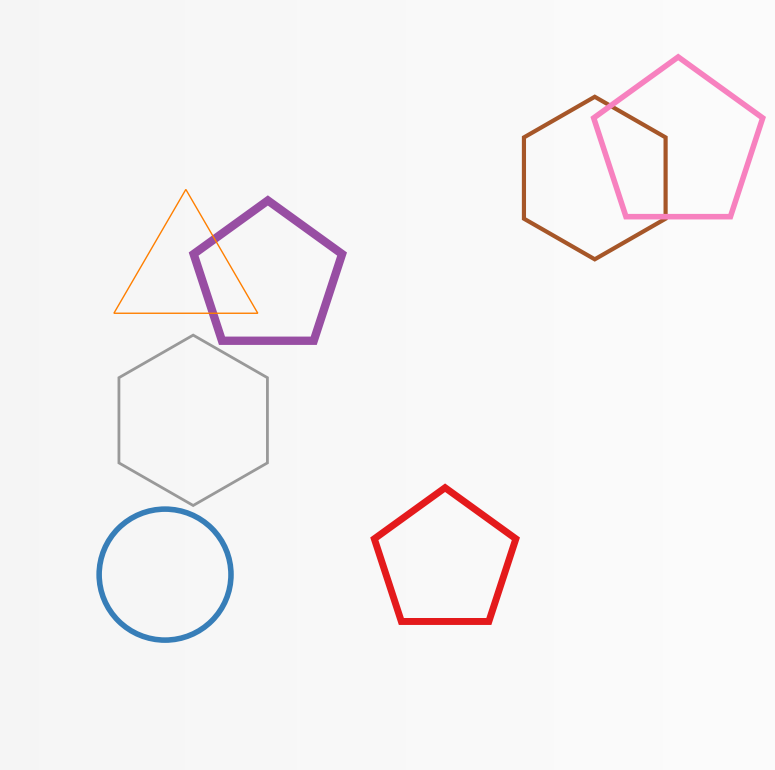[{"shape": "pentagon", "thickness": 2.5, "radius": 0.48, "center": [0.574, 0.271]}, {"shape": "circle", "thickness": 2, "radius": 0.43, "center": [0.213, 0.254]}, {"shape": "pentagon", "thickness": 3, "radius": 0.5, "center": [0.346, 0.639]}, {"shape": "triangle", "thickness": 0.5, "radius": 0.54, "center": [0.24, 0.647]}, {"shape": "hexagon", "thickness": 1.5, "radius": 0.53, "center": [0.767, 0.769]}, {"shape": "pentagon", "thickness": 2, "radius": 0.57, "center": [0.875, 0.811]}, {"shape": "hexagon", "thickness": 1, "radius": 0.55, "center": [0.249, 0.454]}]